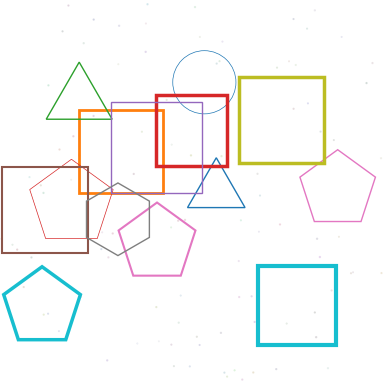[{"shape": "triangle", "thickness": 1, "radius": 0.43, "center": [0.562, 0.504]}, {"shape": "circle", "thickness": 0.5, "radius": 0.41, "center": [0.531, 0.786]}, {"shape": "square", "thickness": 2, "radius": 0.54, "center": [0.314, 0.606]}, {"shape": "triangle", "thickness": 1, "radius": 0.49, "center": [0.206, 0.74]}, {"shape": "pentagon", "thickness": 0.5, "radius": 0.57, "center": [0.186, 0.472]}, {"shape": "square", "thickness": 2.5, "radius": 0.46, "center": [0.498, 0.661]}, {"shape": "square", "thickness": 1, "radius": 0.59, "center": [0.406, 0.617]}, {"shape": "square", "thickness": 1.5, "radius": 0.56, "center": [0.117, 0.454]}, {"shape": "pentagon", "thickness": 1.5, "radius": 0.53, "center": [0.408, 0.369]}, {"shape": "pentagon", "thickness": 1, "radius": 0.52, "center": [0.877, 0.508]}, {"shape": "hexagon", "thickness": 1, "radius": 0.47, "center": [0.306, 0.43]}, {"shape": "square", "thickness": 2.5, "radius": 0.56, "center": [0.731, 0.688]}, {"shape": "pentagon", "thickness": 2.5, "radius": 0.52, "center": [0.109, 0.202]}, {"shape": "square", "thickness": 3, "radius": 0.51, "center": [0.772, 0.206]}]